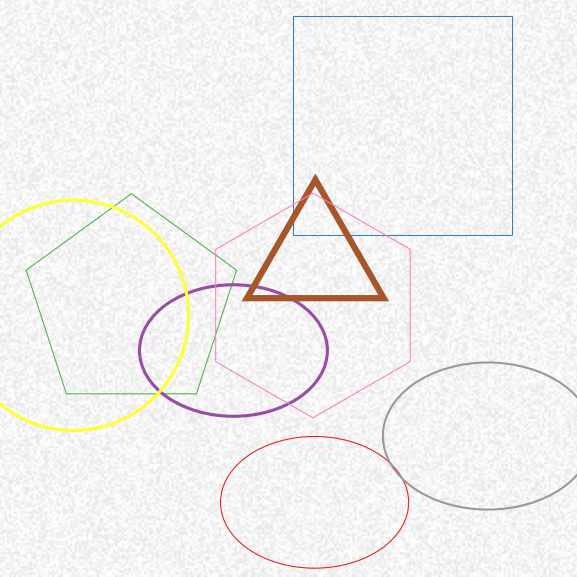[{"shape": "oval", "thickness": 0.5, "radius": 0.81, "center": [0.545, 0.129]}, {"shape": "square", "thickness": 0.5, "radius": 0.95, "center": [0.696, 0.782]}, {"shape": "pentagon", "thickness": 0.5, "radius": 0.96, "center": [0.228, 0.472]}, {"shape": "oval", "thickness": 1.5, "radius": 0.81, "center": [0.404, 0.392]}, {"shape": "circle", "thickness": 1.5, "radius": 1.0, "center": [0.127, 0.453]}, {"shape": "triangle", "thickness": 3, "radius": 0.68, "center": [0.546, 0.551]}, {"shape": "hexagon", "thickness": 0.5, "radius": 0.97, "center": [0.542, 0.47]}, {"shape": "oval", "thickness": 1, "radius": 0.91, "center": [0.845, 0.244]}]